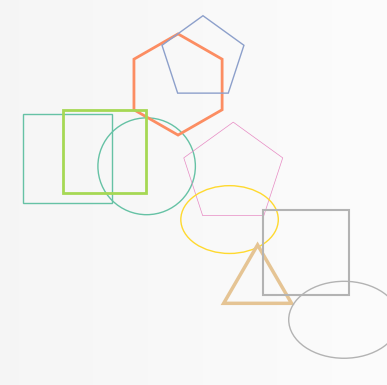[{"shape": "circle", "thickness": 1, "radius": 0.63, "center": [0.378, 0.568]}, {"shape": "square", "thickness": 1, "radius": 0.58, "center": [0.173, 0.589]}, {"shape": "hexagon", "thickness": 2, "radius": 0.66, "center": [0.459, 0.781]}, {"shape": "pentagon", "thickness": 1, "radius": 0.56, "center": [0.524, 0.848]}, {"shape": "pentagon", "thickness": 0.5, "radius": 0.67, "center": [0.602, 0.548]}, {"shape": "square", "thickness": 2, "radius": 0.54, "center": [0.269, 0.607]}, {"shape": "oval", "thickness": 1, "radius": 0.63, "center": [0.592, 0.43]}, {"shape": "triangle", "thickness": 2.5, "radius": 0.51, "center": [0.665, 0.263]}, {"shape": "square", "thickness": 1.5, "radius": 0.55, "center": [0.789, 0.343]}, {"shape": "oval", "thickness": 1, "radius": 0.71, "center": [0.888, 0.169]}]